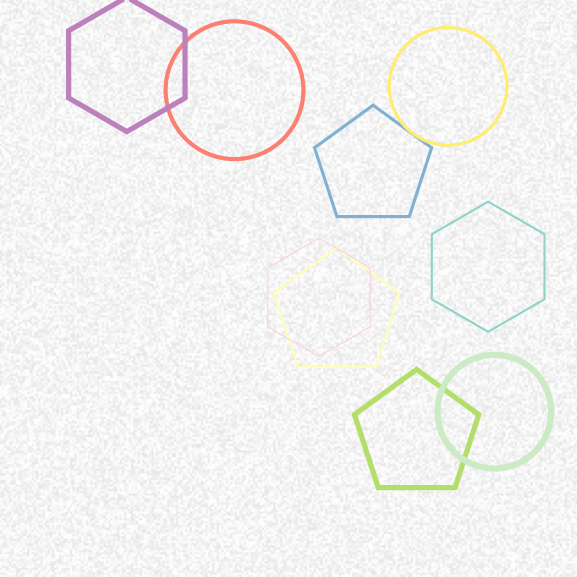[{"shape": "hexagon", "thickness": 1, "radius": 0.56, "center": [0.845, 0.537]}, {"shape": "pentagon", "thickness": 1, "radius": 0.57, "center": [0.583, 0.456]}, {"shape": "circle", "thickness": 2, "radius": 0.6, "center": [0.406, 0.843]}, {"shape": "pentagon", "thickness": 1.5, "radius": 0.53, "center": [0.646, 0.71]}, {"shape": "pentagon", "thickness": 2.5, "radius": 0.57, "center": [0.721, 0.246]}, {"shape": "hexagon", "thickness": 0.5, "radius": 0.51, "center": [0.552, 0.484]}, {"shape": "hexagon", "thickness": 2.5, "radius": 0.58, "center": [0.22, 0.888]}, {"shape": "circle", "thickness": 3, "radius": 0.49, "center": [0.856, 0.286]}, {"shape": "circle", "thickness": 1.5, "radius": 0.51, "center": [0.776, 0.85]}]